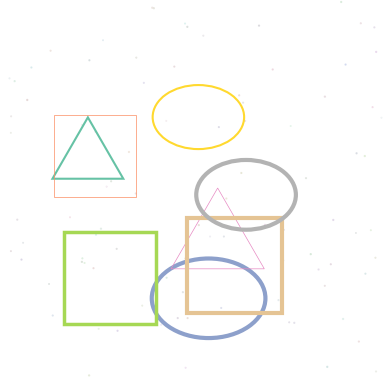[{"shape": "triangle", "thickness": 1.5, "radius": 0.53, "center": [0.228, 0.589]}, {"shape": "square", "thickness": 0.5, "radius": 0.53, "center": [0.246, 0.594]}, {"shape": "oval", "thickness": 3, "radius": 0.74, "center": [0.542, 0.225]}, {"shape": "triangle", "thickness": 0.5, "radius": 0.7, "center": [0.565, 0.372]}, {"shape": "square", "thickness": 2.5, "radius": 0.6, "center": [0.286, 0.278]}, {"shape": "oval", "thickness": 1.5, "radius": 0.59, "center": [0.515, 0.696]}, {"shape": "square", "thickness": 3, "radius": 0.62, "center": [0.608, 0.31]}, {"shape": "oval", "thickness": 3, "radius": 0.65, "center": [0.639, 0.494]}]